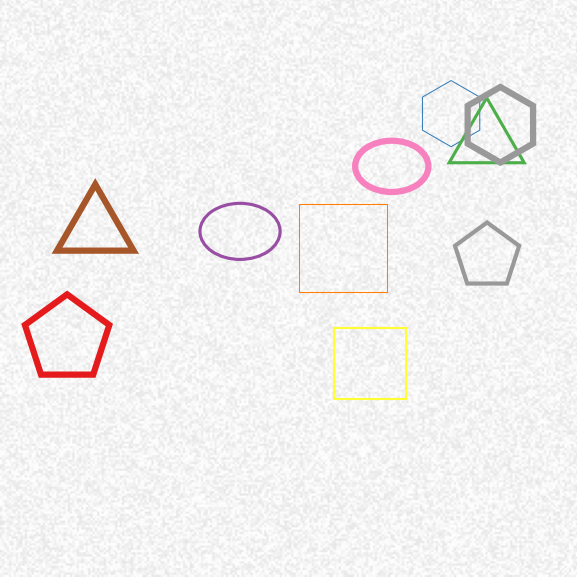[{"shape": "pentagon", "thickness": 3, "radius": 0.38, "center": [0.116, 0.413]}, {"shape": "hexagon", "thickness": 0.5, "radius": 0.29, "center": [0.781, 0.802]}, {"shape": "triangle", "thickness": 1.5, "radius": 0.38, "center": [0.843, 0.755]}, {"shape": "oval", "thickness": 1.5, "radius": 0.35, "center": [0.416, 0.598]}, {"shape": "square", "thickness": 0.5, "radius": 0.38, "center": [0.594, 0.57]}, {"shape": "square", "thickness": 1, "radius": 0.31, "center": [0.641, 0.37]}, {"shape": "triangle", "thickness": 3, "radius": 0.38, "center": [0.165, 0.603]}, {"shape": "oval", "thickness": 3, "radius": 0.32, "center": [0.678, 0.711]}, {"shape": "hexagon", "thickness": 3, "radius": 0.33, "center": [0.866, 0.783]}, {"shape": "pentagon", "thickness": 2, "radius": 0.29, "center": [0.843, 0.555]}]